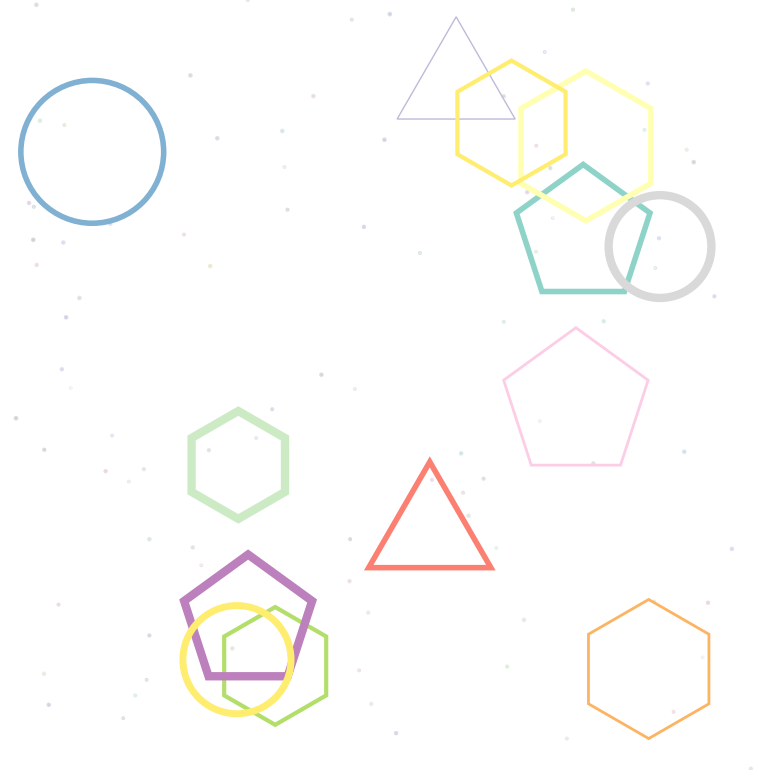[{"shape": "pentagon", "thickness": 2, "radius": 0.46, "center": [0.757, 0.695]}, {"shape": "hexagon", "thickness": 2, "radius": 0.49, "center": [0.761, 0.81]}, {"shape": "triangle", "thickness": 0.5, "radius": 0.44, "center": [0.592, 0.89]}, {"shape": "triangle", "thickness": 2, "radius": 0.46, "center": [0.558, 0.309]}, {"shape": "circle", "thickness": 2, "radius": 0.46, "center": [0.12, 0.803]}, {"shape": "hexagon", "thickness": 1, "radius": 0.45, "center": [0.842, 0.131]}, {"shape": "hexagon", "thickness": 1.5, "radius": 0.38, "center": [0.357, 0.135]}, {"shape": "pentagon", "thickness": 1, "radius": 0.49, "center": [0.748, 0.476]}, {"shape": "circle", "thickness": 3, "radius": 0.33, "center": [0.857, 0.68]}, {"shape": "pentagon", "thickness": 3, "radius": 0.44, "center": [0.322, 0.192]}, {"shape": "hexagon", "thickness": 3, "radius": 0.35, "center": [0.309, 0.396]}, {"shape": "hexagon", "thickness": 1.5, "radius": 0.41, "center": [0.664, 0.84]}, {"shape": "circle", "thickness": 2.5, "radius": 0.35, "center": [0.308, 0.143]}]